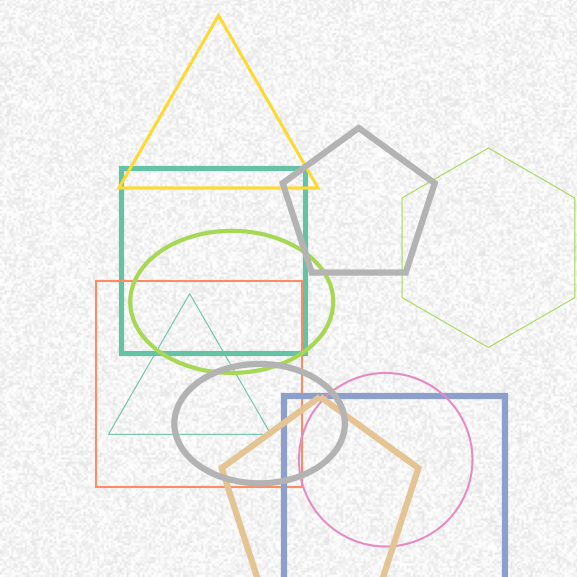[{"shape": "triangle", "thickness": 0.5, "radius": 0.81, "center": [0.328, 0.328]}, {"shape": "square", "thickness": 2.5, "radius": 0.8, "center": [0.369, 0.548]}, {"shape": "square", "thickness": 1, "radius": 0.89, "center": [0.344, 0.334]}, {"shape": "square", "thickness": 3, "radius": 0.96, "center": [0.683, 0.122]}, {"shape": "circle", "thickness": 1, "radius": 0.75, "center": [0.668, 0.203]}, {"shape": "oval", "thickness": 2, "radius": 0.88, "center": [0.401, 0.476]}, {"shape": "hexagon", "thickness": 0.5, "radius": 0.86, "center": [0.846, 0.57]}, {"shape": "triangle", "thickness": 1.5, "radius": 1.0, "center": [0.378, 0.773]}, {"shape": "pentagon", "thickness": 3, "radius": 0.9, "center": [0.554, 0.133]}, {"shape": "oval", "thickness": 3, "radius": 0.74, "center": [0.45, 0.266]}, {"shape": "pentagon", "thickness": 3, "radius": 0.69, "center": [0.621, 0.639]}]